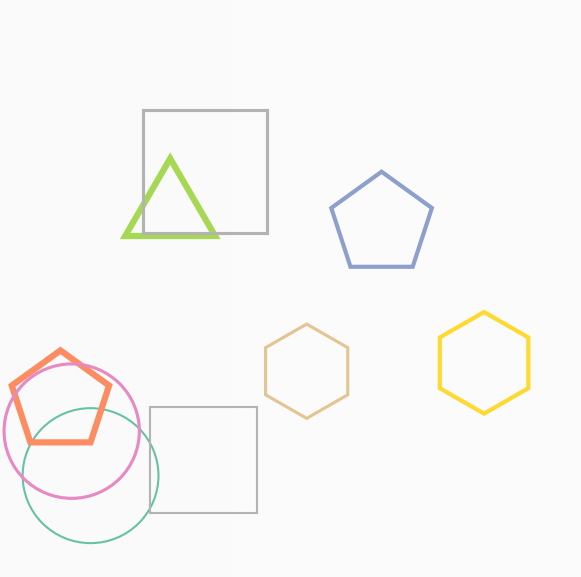[{"shape": "circle", "thickness": 1, "radius": 0.58, "center": [0.156, 0.175]}, {"shape": "pentagon", "thickness": 3, "radius": 0.44, "center": [0.104, 0.304]}, {"shape": "pentagon", "thickness": 2, "radius": 0.46, "center": [0.656, 0.611]}, {"shape": "circle", "thickness": 1.5, "radius": 0.58, "center": [0.123, 0.253]}, {"shape": "triangle", "thickness": 3, "radius": 0.45, "center": [0.293, 0.635]}, {"shape": "hexagon", "thickness": 2, "radius": 0.44, "center": [0.833, 0.371]}, {"shape": "hexagon", "thickness": 1.5, "radius": 0.41, "center": [0.528, 0.356]}, {"shape": "square", "thickness": 1.5, "radius": 0.53, "center": [0.353, 0.702]}, {"shape": "square", "thickness": 1, "radius": 0.46, "center": [0.35, 0.202]}]